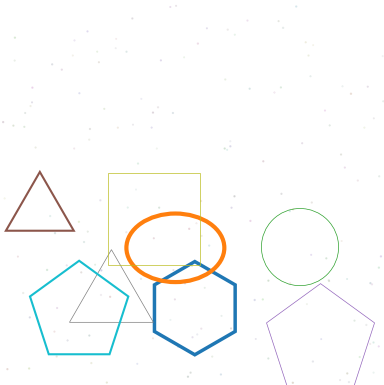[{"shape": "hexagon", "thickness": 2.5, "radius": 0.61, "center": [0.506, 0.2]}, {"shape": "oval", "thickness": 3, "radius": 0.64, "center": [0.455, 0.356]}, {"shape": "circle", "thickness": 0.5, "radius": 0.5, "center": [0.779, 0.358]}, {"shape": "pentagon", "thickness": 0.5, "radius": 0.74, "center": [0.833, 0.116]}, {"shape": "triangle", "thickness": 1.5, "radius": 0.51, "center": [0.103, 0.452]}, {"shape": "triangle", "thickness": 0.5, "radius": 0.63, "center": [0.289, 0.226]}, {"shape": "square", "thickness": 0.5, "radius": 0.6, "center": [0.4, 0.431]}, {"shape": "pentagon", "thickness": 1.5, "radius": 0.67, "center": [0.206, 0.188]}]